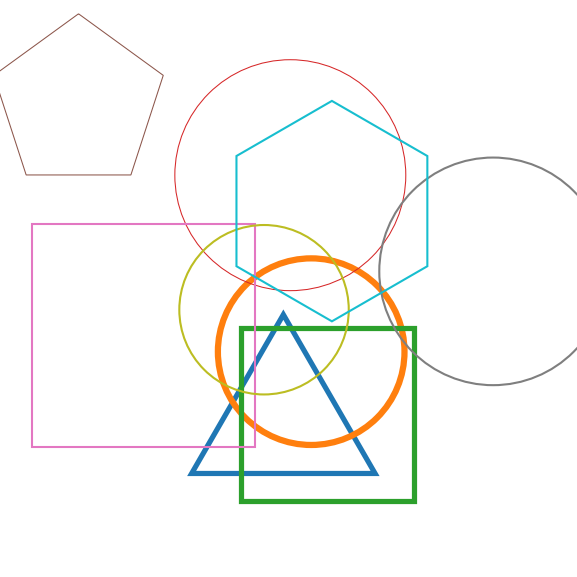[{"shape": "triangle", "thickness": 2.5, "radius": 0.92, "center": [0.491, 0.271]}, {"shape": "circle", "thickness": 3, "radius": 0.81, "center": [0.539, 0.39]}, {"shape": "square", "thickness": 2.5, "radius": 0.75, "center": [0.568, 0.281]}, {"shape": "circle", "thickness": 0.5, "radius": 1.0, "center": [0.503, 0.696]}, {"shape": "pentagon", "thickness": 0.5, "radius": 0.77, "center": [0.136, 0.821]}, {"shape": "square", "thickness": 1, "radius": 0.97, "center": [0.248, 0.418]}, {"shape": "circle", "thickness": 1, "radius": 0.99, "center": [0.854, 0.529]}, {"shape": "circle", "thickness": 1, "radius": 0.73, "center": [0.457, 0.463]}, {"shape": "hexagon", "thickness": 1, "radius": 0.95, "center": [0.575, 0.634]}]